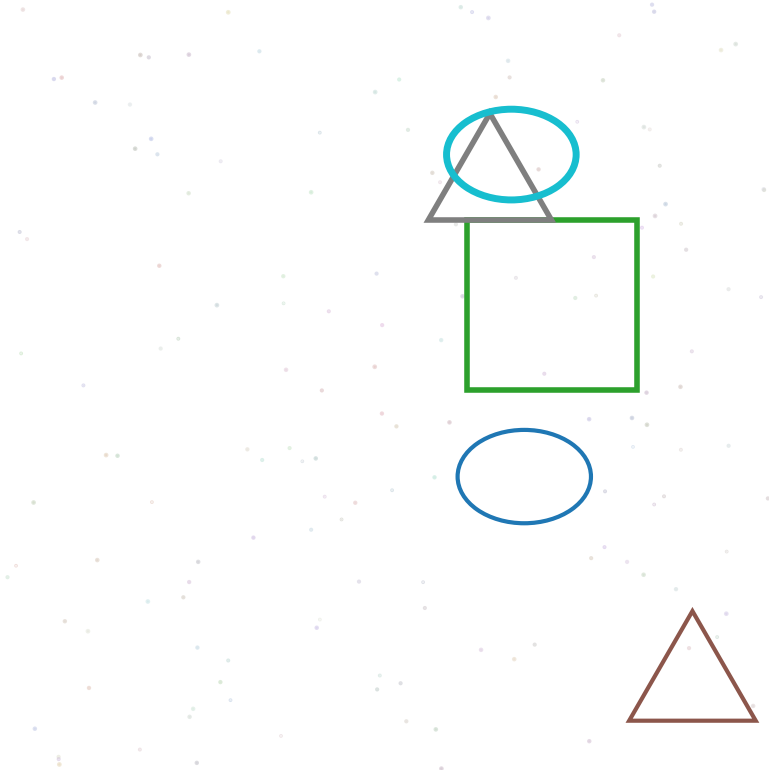[{"shape": "oval", "thickness": 1.5, "radius": 0.43, "center": [0.681, 0.381]}, {"shape": "square", "thickness": 2, "radius": 0.55, "center": [0.716, 0.603]}, {"shape": "triangle", "thickness": 1.5, "radius": 0.47, "center": [0.899, 0.111]}, {"shape": "triangle", "thickness": 2, "radius": 0.46, "center": [0.636, 0.76]}, {"shape": "oval", "thickness": 2.5, "radius": 0.42, "center": [0.664, 0.799]}]